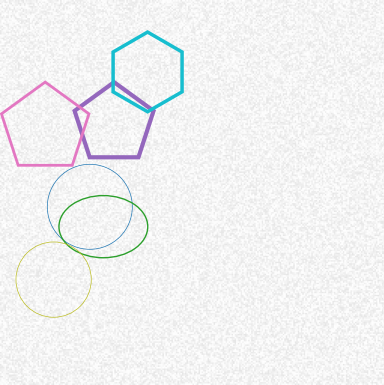[{"shape": "circle", "thickness": 0.5, "radius": 0.55, "center": [0.233, 0.463]}, {"shape": "oval", "thickness": 1, "radius": 0.58, "center": [0.268, 0.411]}, {"shape": "pentagon", "thickness": 3, "radius": 0.54, "center": [0.296, 0.679]}, {"shape": "pentagon", "thickness": 2, "radius": 0.6, "center": [0.117, 0.667]}, {"shape": "circle", "thickness": 0.5, "radius": 0.49, "center": [0.139, 0.274]}, {"shape": "hexagon", "thickness": 2.5, "radius": 0.52, "center": [0.383, 0.813]}]